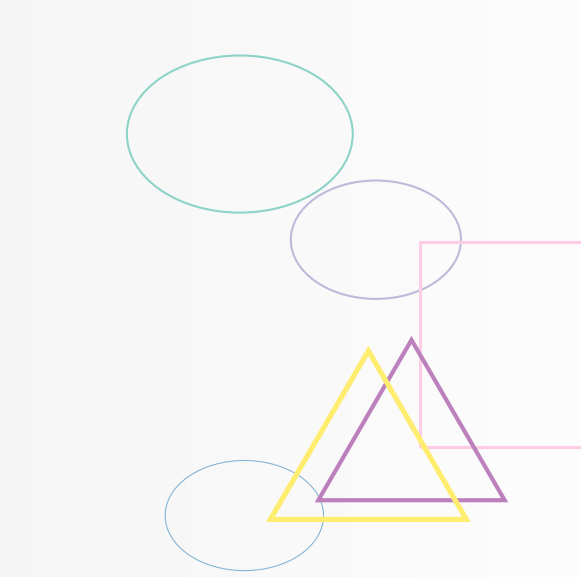[{"shape": "oval", "thickness": 1, "radius": 0.97, "center": [0.413, 0.767]}, {"shape": "oval", "thickness": 1, "radius": 0.73, "center": [0.647, 0.584]}, {"shape": "oval", "thickness": 0.5, "radius": 0.68, "center": [0.42, 0.106]}, {"shape": "square", "thickness": 1.5, "radius": 0.89, "center": [0.899, 0.403]}, {"shape": "triangle", "thickness": 2, "radius": 0.93, "center": [0.708, 0.225]}, {"shape": "triangle", "thickness": 2.5, "radius": 0.97, "center": [0.634, 0.197]}]